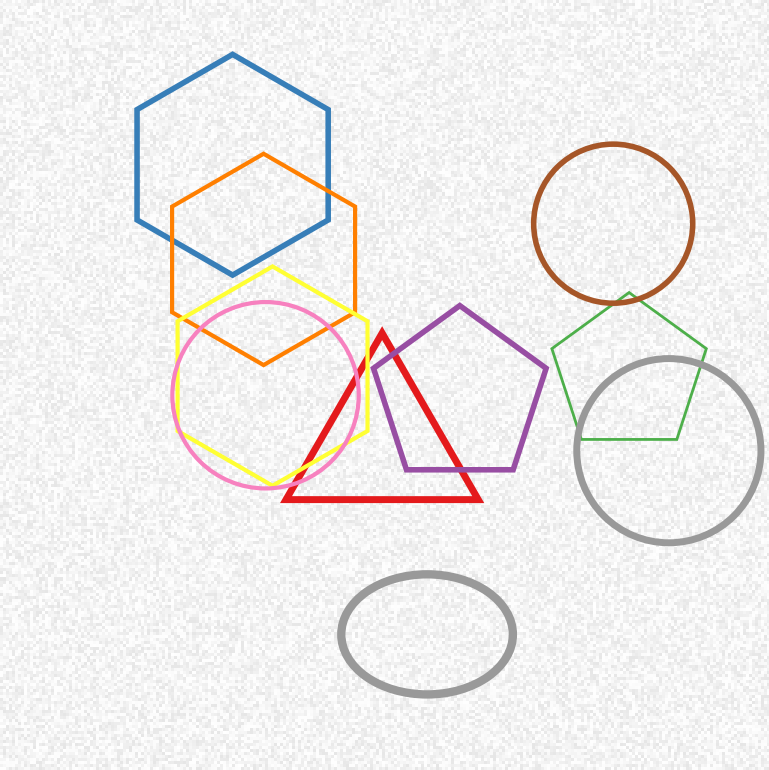[{"shape": "triangle", "thickness": 2.5, "radius": 0.72, "center": [0.496, 0.423]}, {"shape": "hexagon", "thickness": 2, "radius": 0.72, "center": [0.302, 0.786]}, {"shape": "pentagon", "thickness": 1, "radius": 0.53, "center": [0.817, 0.515]}, {"shape": "pentagon", "thickness": 2, "radius": 0.59, "center": [0.597, 0.485]}, {"shape": "hexagon", "thickness": 1.5, "radius": 0.69, "center": [0.342, 0.663]}, {"shape": "hexagon", "thickness": 1.5, "radius": 0.71, "center": [0.354, 0.512]}, {"shape": "circle", "thickness": 2, "radius": 0.52, "center": [0.796, 0.71]}, {"shape": "circle", "thickness": 1.5, "radius": 0.61, "center": [0.345, 0.487]}, {"shape": "circle", "thickness": 2.5, "radius": 0.6, "center": [0.869, 0.415]}, {"shape": "oval", "thickness": 3, "radius": 0.56, "center": [0.555, 0.176]}]